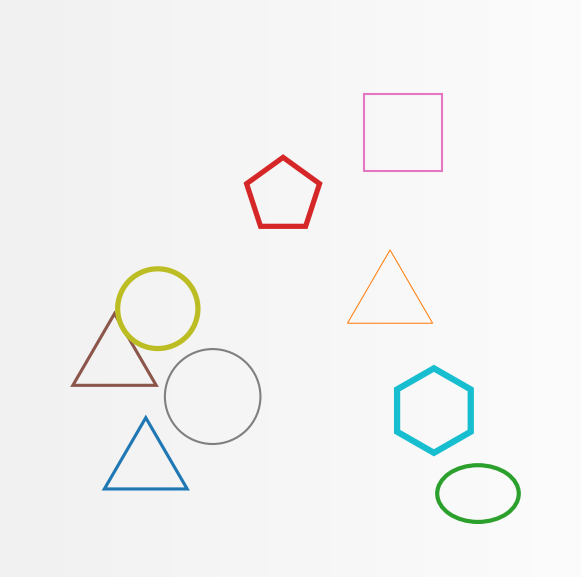[{"shape": "triangle", "thickness": 1.5, "radius": 0.41, "center": [0.251, 0.194]}, {"shape": "triangle", "thickness": 0.5, "radius": 0.42, "center": [0.671, 0.482]}, {"shape": "oval", "thickness": 2, "radius": 0.35, "center": [0.822, 0.144]}, {"shape": "pentagon", "thickness": 2.5, "radius": 0.33, "center": [0.487, 0.661]}, {"shape": "triangle", "thickness": 1.5, "radius": 0.41, "center": [0.197, 0.373]}, {"shape": "square", "thickness": 1, "radius": 0.34, "center": [0.693, 0.77]}, {"shape": "circle", "thickness": 1, "radius": 0.41, "center": [0.366, 0.312]}, {"shape": "circle", "thickness": 2.5, "radius": 0.35, "center": [0.271, 0.465]}, {"shape": "hexagon", "thickness": 3, "radius": 0.37, "center": [0.747, 0.288]}]